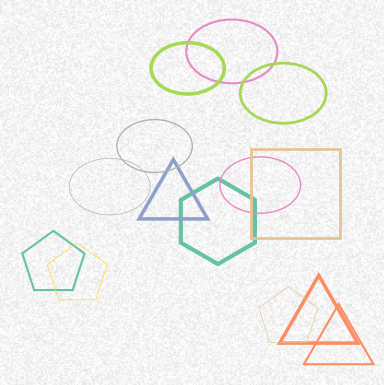[{"shape": "hexagon", "thickness": 3, "radius": 0.56, "center": [0.566, 0.425]}, {"shape": "pentagon", "thickness": 1.5, "radius": 0.43, "center": [0.139, 0.315]}, {"shape": "triangle", "thickness": 1.5, "radius": 0.52, "center": [0.88, 0.106]}, {"shape": "triangle", "thickness": 2.5, "radius": 0.59, "center": [0.828, 0.167]}, {"shape": "triangle", "thickness": 2.5, "radius": 0.51, "center": [0.45, 0.483]}, {"shape": "oval", "thickness": 1.5, "radius": 0.59, "center": [0.602, 0.866]}, {"shape": "oval", "thickness": 1, "radius": 0.52, "center": [0.676, 0.519]}, {"shape": "oval", "thickness": 2.5, "radius": 0.48, "center": [0.488, 0.823]}, {"shape": "oval", "thickness": 2, "radius": 0.56, "center": [0.736, 0.758]}, {"shape": "pentagon", "thickness": 0.5, "radius": 0.41, "center": [0.201, 0.287]}, {"shape": "pentagon", "thickness": 0.5, "radius": 0.4, "center": [0.749, 0.175]}, {"shape": "square", "thickness": 2, "radius": 0.58, "center": [0.767, 0.498]}, {"shape": "oval", "thickness": 1, "radius": 0.49, "center": [0.401, 0.621]}, {"shape": "oval", "thickness": 0.5, "radius": 0.53, "center": [0.285, 0.515]}]